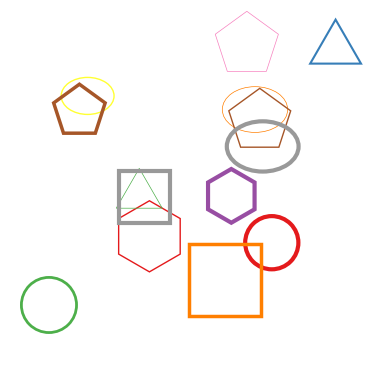[{"shape": "circle", "thickness": 3, "radius": 0.35, "center": [0.706, 0.37]}, {"shape": "hexagon", "thickness": 1, "radius": 0.46, "center": [0.388, 0.386]}, {"shape": "triangle", "thickness": 1.5, "radius": 0.38, "center": [0.872, 0.873]}, {"shape": "circle", "thickness": 2, "radius": 0.36, "center": [0.127, 0.208]}, {"shape": "triangle", "thickness": 0.5, "radius": 0.35, "center": [0.362, 0.494]}, {"shape": "hexagon", "thickness": 3, "radius": 0.35, "center": [0.601, 0.491]}, {"shape": "square", "thickness": 2.5, "radius": 0.47, "center": [0.584, 0.273]}, {"shape": "oval", "thickness": 0.5, "radius": 0.42, "center": [0.662, 0.715]}, {"shape": "oval", "thickness": 1, "radius": 0.34, "center": [0.228, 0.751]}, {"shape": "pentagon", "thickness": 2.5, "radius": 0.35, "center": [0.206, 0.711]}, {"shape": "pentagon", "thickness": 1, "radius": 0.42, "center": [0.675, 0.686]}, {"shape": "pentagon", "thickness": 0.5, "radius": 0.43, "center": [0.641, 0.884]}, {"shape": "square", "thickness": 3, "radius": 0.33, "center": [0.375, 0.488]}, {"shape": "oval", "thickness": 3, "radius": 0.47, "center": [0.682, 0.62]}]